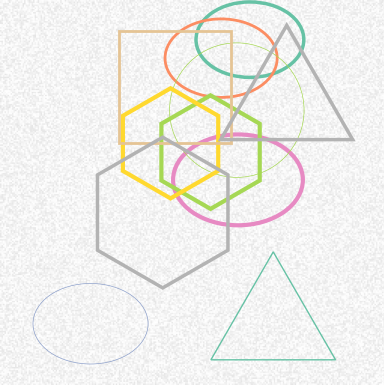[{"shape": "oval", "thickness": 2.5, "radius": 0.7, "center": [0.649, 0.897]}, {"shape": "triangle", "thickness": 1, "radius": 0.93, "center": [0.71, 0.159]}, {"shape": "oval", "thickness": 2, "radius": 0.73, "center": [0.574, 0.849]}, {"shape": "oval", "thickness": 0.5, "radius": 0.75, "center": [0.235, 0.159]}, {"shape": "oval", "thickness": 3, "radius": 0.84, "center": [0.618, 0.533]}, {"shape": "hexagon", "thickness": 3, "radius": 0.74, "center": [0.547, 0.605]}, {"shape": "circle", "thickness": 0.5, "radius": 0.87, "center": [0.615, 0.714]}, {"shape": "hexagon", "thickness": 3, "radius": 0.71, "center": [0.443, 0.628]}, {"shape": "square", "thickness": 2, "radius": 0.73, "center": [0.454, 0.775]}, {"shape": "triangle", "thickness": 2.5, "radius": 0.99, "center": [0.745, 0.736]}, {"shape": "hexagon", "thickness": 2.5, "radius": 0.98, "center": [0.423, 0.448]}]